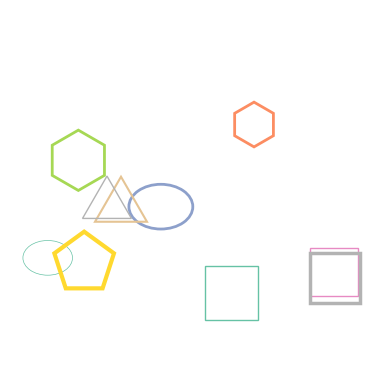[{"shape": "oval", "thickness": 0.5, "radius": 0.32, "center": [0.124, 0.33]}, {"shape": "square", "thickness": 1, "radius": 0.35, "center": [0.601, 0.24]}, {"shape": "hexagon", "thickness": 2, "radius": 0.29, "center": [0.66, 0.677]}, {"shape": "oval", "thickness": 2, "radius": 0.41, "center": [0.418, 0.463]}, {"shape": "square", "thickness": 1, "radius": 0.31, "center": [0.867, 0.293]}, {"shape": "hexagon", "thickness": 2, "radius": 0.39, "center": [0.203, 0.584]}, {"shape": "pentagon", "thickness": 3, "radius": 0.41, "center": [0.219, 0.317]}, {"shape": "triangle", "thickness": 1.5, "radius": 0.39, "center": [0.314, 0.463]}, {"shape": "square", "thickness": 2.5, "radius": 0.32, "center": [0.87, 0.278]}, {"shape": "triangle", "thickness": 1, "radius": 0.37, "center": [0.278, 0.469]}]